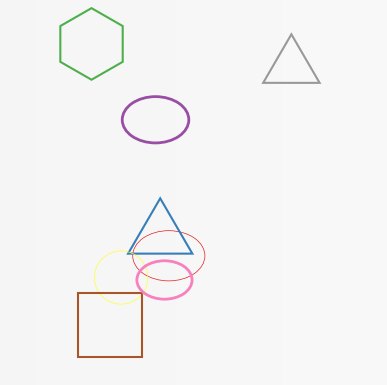[{"shape": "oval", "thickness": 0.5, "radius": 0.47, "center": [0.436, 0.336]}, {"shape": "triangle", "thickness": 1.5, "radius": 0.48, "center": [0.413, 0.389]}, {"shape": "hexagon", "thickness": 1.5, "radius": 0.46, "center": [0.236, 0.886]}, {"shape": "oval", "thickness": 2, "radius": 0.43, "center": [0.401, 0.689]}, {"shape": "circle", "thickness": 0.5, "radius": 0.35, "center": [0.313, 0.279]}, {"shape": "square", "thickness": 1.5, "radius": 0.41, "center": [0.284, 0.156]}, {"shape": "oval", "thickness": 2, "radius": 0.36, "center": [0.424, 0.273]}, {"shape": "triangle", "thickness": 1.5, "radius": 0.42, "center": [0.752, 0.827]}]